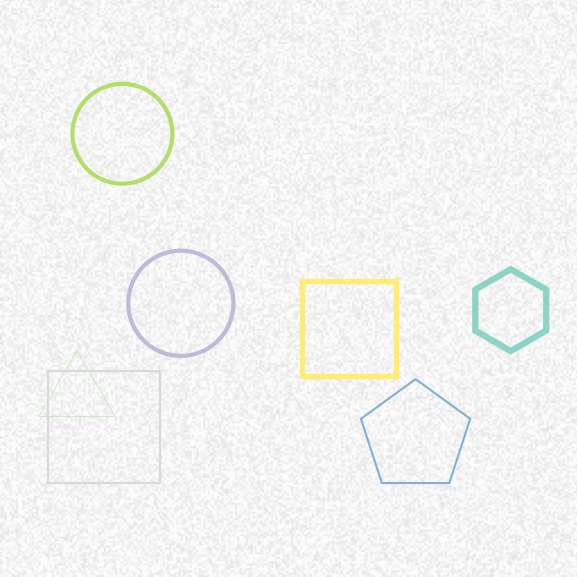[{"shape": "hexagon", "thickness": 3, "radius": 0.35, "center": [0.884, 0.462]}, {"shape": "circle", "thickness": 2, "radius": 0.46, "center": [0.313, 0.474]}, {"shape": "pentagon", "thickness": 1, "radius": 0.5, "center": [0.72, 0.243]}, {"shape": "circle", "thickness": 2, "radius": 0.43, "center": [0.212, 0.768]}, {"shape": "square", "thickness": 1, "radius": 0.48, "center": [0.18, 0.26]}, {"shape": "triangle", "thickness": 0.5, "radius": 0.38, "center": [0.133, 0.316]}, {"shape": "square", "thickness": 2.5, "radius": 0.41, "center": [0.604, 0.431]}]